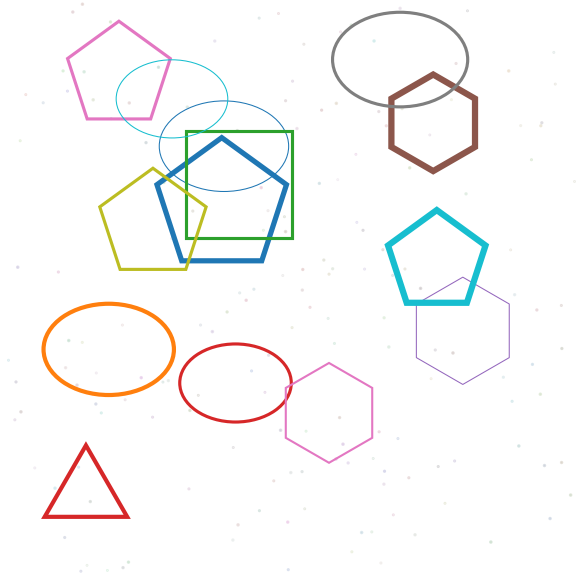[{"shape": "oval", "thickness": 0.5, "radius": 0.56, "center": [0.388, 0.746]}, {"shape": "pentagon", "thickness": 2.5, "radius": 0.59, "center": [0.384, 0.643]}, {"shape": "oval", "thickness": 2, "radius": 0.56, "center": [0.188, 0.394]}, {"shape": "square", "thickness": 1.5, "radius": 0.46, "center": [0.413, 0.68]}, {"shape": "oval", "thickness": 1.5, "radius": 0.48, "center": [0.408, 0.336]}, {"shape": "triangle", "thickness": 2, "radius": 0.41, "center": [0.149, 0.145]}, {"shape": "hexagon", "thickness": 0.5, "radius": 0.46, "center": [0.801, 0.426]}, {"shape": "hexagon", "thickness": 3, "radius": 0.42, "center": [0.75, 0.786]}, {"shape": "hexagon", "thickness": 1, "radius": 0.43, "center": [0.57, 0.284]}, {"shape": "pentagon", "thickness": 1.5, "radius": 0.47, "center": [0.206, 0.869]}, {"shape": "oval", "thickness": 1.5, "radius": 0.59, "center": [0.693, 0.896]}, {"shape": "pentagon", "thickness": 1.5, "radius": 0.48, "center": [0.265, 0.611]}, {"shape": "oval", "thickness": 0.5, "radius": 0.48, "center": [0.298, 0.828]}, {"shape": "pentagon", "thickness": 3, "radius": 0.44, "center": [0.756, 0.547]}]